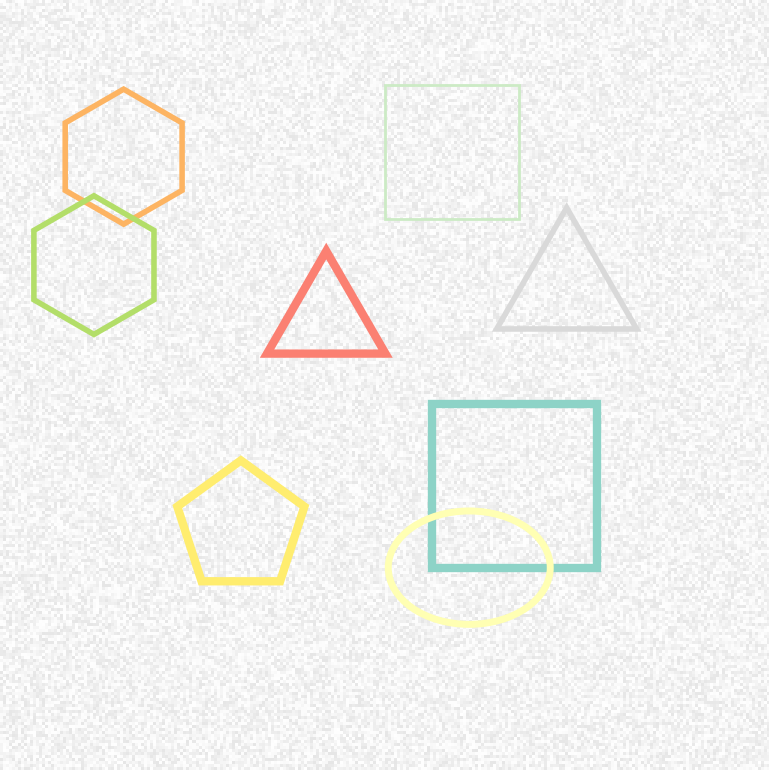[{"shape": "square", "thickness": 3, "radius": 0.53, "center": [0.668, 0.368]}, {"shape": "oval", "thickness": 2.5, "radius": 0.53, "center": [0.609, 0.263]}, {"shape": "triangle", "thickness": 3, "radius": 0.44, "center": [0.424, 0.585]}, {"shape": "hexagon", "thickness": 2, "radius": 0.44, "center": [0.161, 0.797]}, {"shape": "hexagon", "thickness": 2, "radius": 0.45, "center": [0.122, 0.656]}, {"shape": "triangle", "thickness": 2, "radius": 0.52, "center": [0.736, 0.625]}, {"shape": "square", "thickness": 1, "radius": 0.44, "center": [0.587, 0.803]}, {"shape": "pentagon", "thickness": 3, "radius": 0.43, "center": [0.313, 0.315]}]